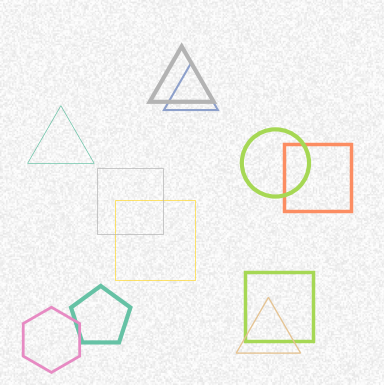[{"shape": "triangle", "thickness": 0.5, "radius": 0.5, "center": [0.158, 0.626]}, {"shape": "pentagon", "thickness": 3, "radius": 0.41, "center": [0.262, 0.176]}, {"shape": "square", "thickness": 2.5, "radius": 0.43, "center": [0.824, 0.54]}, {"shape": "triangle", "thickness": 1.5, "radius": 0.4, "center": [0.496, 0.755]}, {"shape": "hexagon", "thickness": 2, "radius": 0.42, "center": [0.134, 0.117]}, {"shape": "circle", "thickness": 3, "radius": 0.44, "center": [0.715, 0.577]}, {"shape": "square", "thickness": 2.5, "radius": 0.45, "center": [0.725, 0.204]}, {"shape": "square", "thickness": 0.5, "radius": 0.52, "center": [0.403, 0.377]}, {"shape": "triangle", "thickness": 1, "radius": 0.48, "center": [0.697, 0.131]}, {"shape": "triangle", "thickness": 3, "radius": 0.48, "center": [0.472, 0.784]}, {"shape": "square", "thickness": 0.5, "radius": 0.42, "center": [0.338, 0.478]}]